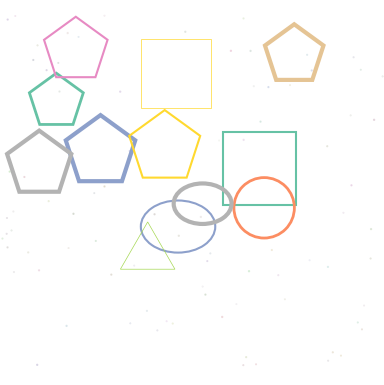[{"shape": "square", "thickness": 1.5, "radius": 0.47, "center": [0.674, 0.563]}, {"shape": "pentagon", "thickness": 2, "radius": 0.37, "center": [0.146, 0.736]}, {"shape": "circle", "thickness": 2, "radius": 0.39, "center": [0.686, 0.46]}, {"shape": "oval", "thickness": 1.5, "radius": 0.48, "center": [0.462, 0.412]}, {"shape": "pentagon", "thickness": 3, "radius": 0.47, "center": [0.261, 0.606]}, {"shape": "pentagon", "thickness": 1.5, "radius": 0.43, "center": [0.197, 0.87]}, {"shape": "triangle", "thickness": 0.5, "radius": 0.41, "center": [0.384, 0.342]}, {"shape": "square", "thickness": 0.5, "radius": 0.45, "center": [0.457, 0.809]}, {"shape": "pentagon", "thickness": 1.5, "radius": 0.48, "center": [0.428, 0.617]}, {"shape": "pentagon", "thickness": 3, "radius": 0.4, "center": [0.764, 0.857]}, {"shape": "oval", "thickness": 3, "radius": 0.38, "center": [0.526, 0.471]}, {"shape": "pentagon", "thickness": 3, "radius": 0.44, "center": [0.102, 0.573]}]